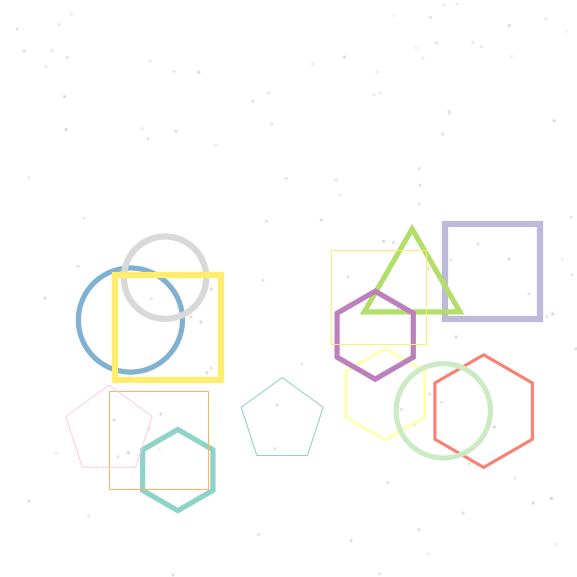[{"shape": "pentagon", "thickness": 0.5, "radius": 0.37, "center": [0.489, 0.271]}, {"shape": "hexagon", "thickness": 2.5, "radius": 0.35, "center": [0.308, 0.185]}, {"shape": "hexagon", "thickness": 1.5, "radius": 0.39, "center": [0.667, 0.316]}, {"shape": "square", "thickness": 3, "radius": 0.41, "center": [0.853, 0.529]}, {"shape": "hexagon", "thickness": 1.5, "radius": 0.49, "center": [0.837, 0.287]}, {"shape": "circle", "thickness": 2.5, "radius": 0.45, "center": [0.226, 0.445]}, {"shape": "square", "thickness": 0.5, "radius": 0.43, "center": [0.274, 0.237]}, {"shape": "triangle", "thickness": 2.5, "radius": 0.48, "center": [0.714, 0.507]}, {"shape": "pentagon", "thickness": 0.5, "radius": 0.39, "center": [0.189, 0.254]}, {"shape": "circle", "thickness": 3, "radius": 0.36, "center": [0.286, 0.518]}, {"shape": "hexagon", "thickness": 2.5, "radius": 0.38, "center": [0.65, 0.419]}, {"shape": "circle", "thickness": 2.5, "radius": 0.41, "center": [0.768, 0.288]}, {"shape": "square", "thickness": 3, "radius": 0.46, "center": [0.29, 0.432]}, {"shape": "square", "thickness": 0.5, "radius": 0.41, "center": [0.655, 0.485]}]